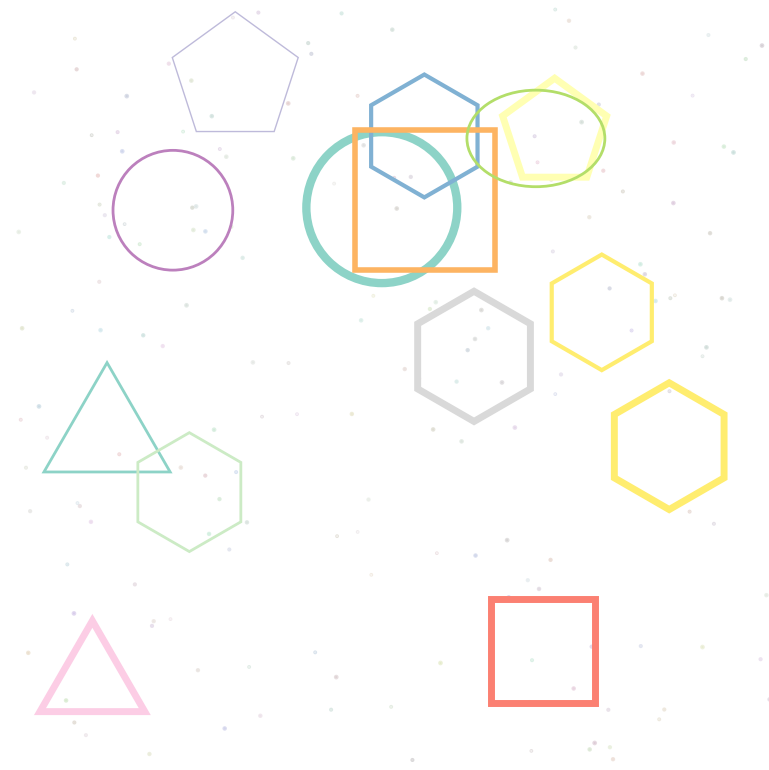[{"shape": "circle", "thickness": 3, "radius": 0.49, "center": [0.496, 0.73]}, {"shape": "triangle", "thickness": 1, "radius": 0.47, "center": [0.139, 0.434]}, {"shape": "pentagon", "thickness": 2.5, "radius": 0.36, "center": [0.72, 0.827]}, {"shape": "pentagon", "thickness": 0.5, "radius": 0.43, "center": [0.306, 0.899]}, {"shape": "square", "thickness": 2.5, "radius": 0.34, "center": [0.706, 0.155]}, {"shape": "hexagon", "thickness": 1.5, "radius": 0.4, "center": [0.551, 0.823]}, {"shape": "square", "thickness": 2, "radius": 0.45, "center": [0.553, 0.74]}, {"shape": "oval", "thickness": 1, "radius": 0.45, "center": [0.696, 0.82]}, {"shape": "triangle", "thickness": 2.5, "radius": 0.39, "center": [0.12, 0.115]}, {"shape": "hexagon", "thickness": 2.5, "radius": 0.42, "center": [0.616, 0.537]}, {"shape": "circle", "thickness": 1, "radius": 0.39, "center": [0.225, 0.727]}, {"shape": "hexagon", "thickness": 1, "radius": 0.39, "center": [0.246, 0.361]}, {"shape": "hexagon", "thickness": 1.5, "radius": 0.38, "center": [0.782, 0.594]}, {"shape": "hexagon", "thickness": 2.5, "radius": 0.41, "center": [0.869, 0.421]}]